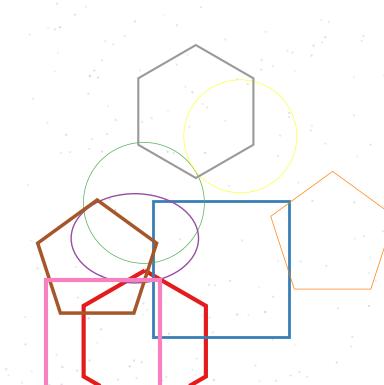[{"shape": "hexagon", "thickness": 3, "radius": 0.92, "center": [0.376, 0.114]}, {"shape": "square", "thickness": 2, "radius": 0.89, "center": [0.574, 0.302]}, {"shape": "circle", "thickness": 0.5, "radius": 0.79, "center": [0.374, 0.473]}, {"shape": "oval", "thickness": 1, "radius": 0.83, "center": [0.35, 0.381]}, {"shape": "pentagon", "thickness": 0.5, "radius": 0.84, "center": [0.864, 0.386]}, {"shape": "circle", "thickness": 0.5, "radius": 0.73, "center": [0.624, 0.646]}, {"shape": "pentagon", "thickness": 2.5, "radius": 0.81, "center": [0.252, 0.318]}, {"shape": "square", "thickness": 3, "radius": 0.74, "center": [0.267, 0.125]}, {"shape": "hexagon", "thickness": 1.5, "radius": 0.86, "center": [0.509, 0.71]}]